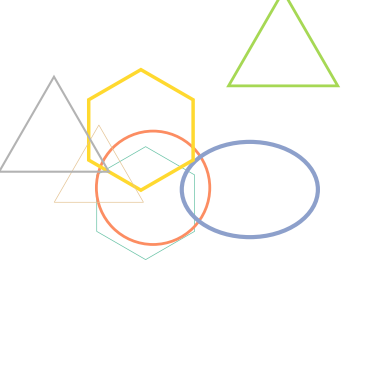[{"shape": "hexagon", "thickness": 0.5, "radius": 0.73, "center": [0.378, 0.472]}, {"shape": "circle", "thickness": 2, "radius": 0.74, "center": [0.398, 0.512]}, {"shape": "oval", "thickness": 3, "radius": 0.88, "center": [0.649, 0.508]}, {"shape": "triangle", "thickness": 2, "radius": 0.82, "center": [0.735, 0.859]}, {"shape": "hexagon", "thickness": 2.5, "radius": 0.78, "center": [0.366, 0.663]}, {"shape": "triangle", "thickness": 0.5, "radius": 0.67, "center": [0.257, 0.542]}, {"shape": "triangle", "thickness": 1.5, "radius": 0.82, "center": [0.14, 0.636]}]